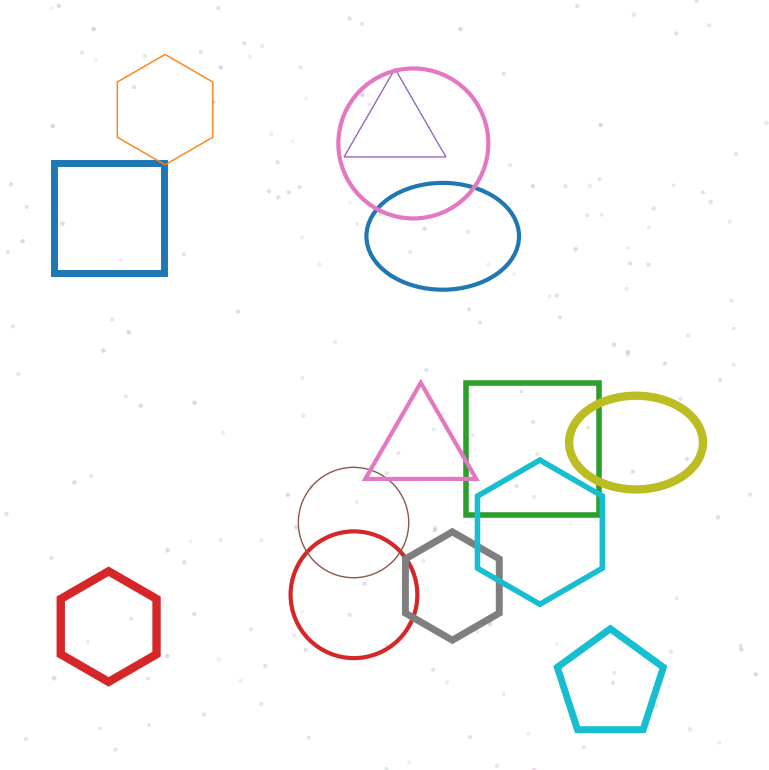[{"shape": "oval", "thickness": 1.5, "radius": 0.5, "center": [0.575, 0.693]}, {"shape": "square", "thickness": 2.5, "radius": 0.36, "center": [0.141, 0.716]}, {"shape": "hexagon", "thickness": 0.5, "radius": 0.36, "center": [0.214, 0.858]}, {"shape": "square", "thickness": 2, "radius": 0.43, "center": [0.692, 0.417]}, {"shape": "circle", "thickness": 1.5, "radius": 0.41, "center": [0.46, 0.228]}, {"shape": "hexagon", "thickness": 3, "radius": 0.36, "center": [0.141, 0.186]}, {"shape": "triangle", "thickness": 0.5, "radius": 0.38, "center": [0.513, 0.834]}, {"shape": "circle", "thickness": 0.5, "radius": 0.36, "center": [0.459, 0.321]}, {"shape": "circle", "thickness": 1.5, "radius": 0.49, "center": [0.537, 0.814]}, {"shape": "triangle", "thickness": 1.5, "radius": 0.42, "center": [0.546, 0.42]}, {"shape": "hexagon", "thickness": 2.5, "radius": 0.35, "center": [0.587, 0.239]}, {"shape": "oval", "thickness": 3, "radius": 0.43, "center": [0.826, 0.425]}, {"shape": "hexagon", "thickness": 2, "radius": 0.47, "center": [0.701, 0.309]}, {"shape": "pentagon", "thickness": 2.5, "radius": 0.36, "center": [0.793, 0.111]}]